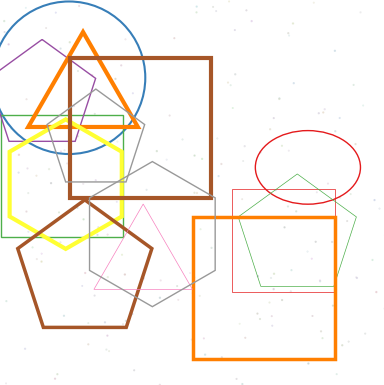[{"shape": "oval", "thickness": 1, "radius": 0.68, "center": [0.8, 0.565]}, {"shape": "square", "thickness": 0.5, "radius": 0.67, "center": [0.735, 0.374]}, {"shape": "circle", "thickness": 1.5, "radius": 0.99, "center": [0.179, 0.798]}, {"shape": "square", "thickness": 1, "radius": 0.79, "center": [0.162, 0.543]}, {"shape": "pentagon", "thickness": 0.5, "radius": 0.81, "center": [0.772, 0.387]}, {"shape": "pentagon", "thickness": 1, "radius": 0.73, "center": [0.109, 0.751]}, {"shape": "triangle", "thickness": 3, "radius": 0.82, "center": [0.216, 0.752]}, {"shape": "square", "thickness": 2.5, "radius": 0.92, "center": [0.686, 0.253]}, {"shape": "hexagon", "thickness": 3, "radius": 0.84, "center": [0.171, 0.522]}, {"shape": "pentagon", "thickness": 2.5, "radius": 0.92, "center": [0.22, 0.298]}, {"shape": "square", "thickness": 3, "radius": 0.91, "center": [0.364, 0.668]}, {"shape": "triangle", "thickness": 0.5, "radius": 0.74, "center": [0.372, 0.322]}, {"shape": "pentagon", "thickness": 1, "radius": 0.67, "center": [0.249, 0.635]}, {"shape": "hexagon", "thickness": 1, "radius": 0.94, "center": [0.396, 0.392]}]